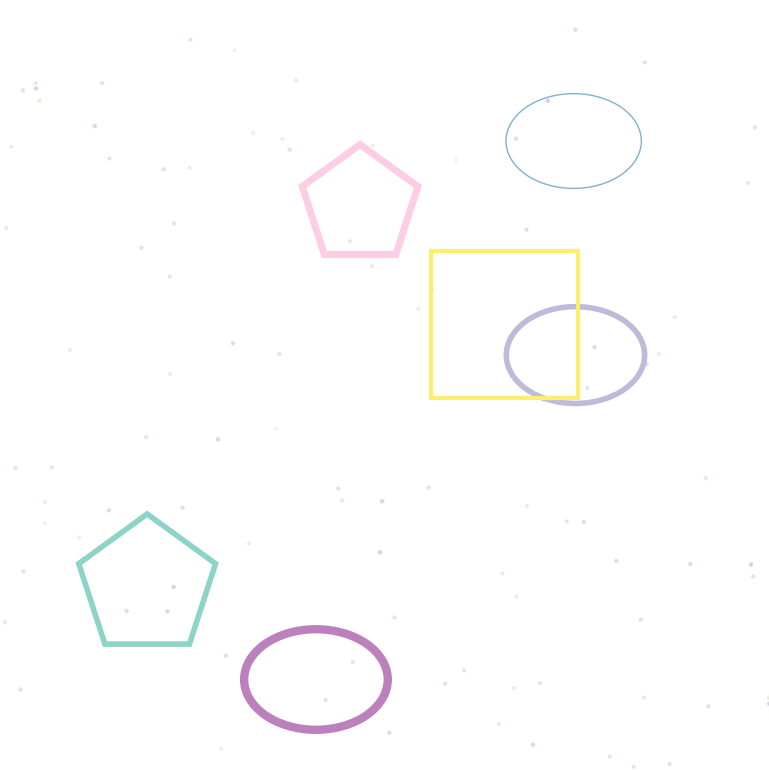[{"shape": "pentagon", "thickness": 2, "radius": 0.47, "center": [0.191, 0.239]}, {"shape": "oval", "thickness": 2, "radius": 0.45, "center": [0.747, 0.539]}, {"shape": "oval", "thickness": 0.5, "radius": 0.44, "center": [0.745, 0.817]}, {"shape": "pentagon", "thickness": 2.5, "radius": 0.39, "center": [0.468, 0.733]}, {"shape": "oval", "thickness": 3, "radius": 0.47, "center": [0.41, 0.118]}, {"shape": "square", "thickness": 1.5, "radius": 0.48, "center": [0.655, 0.578]}]